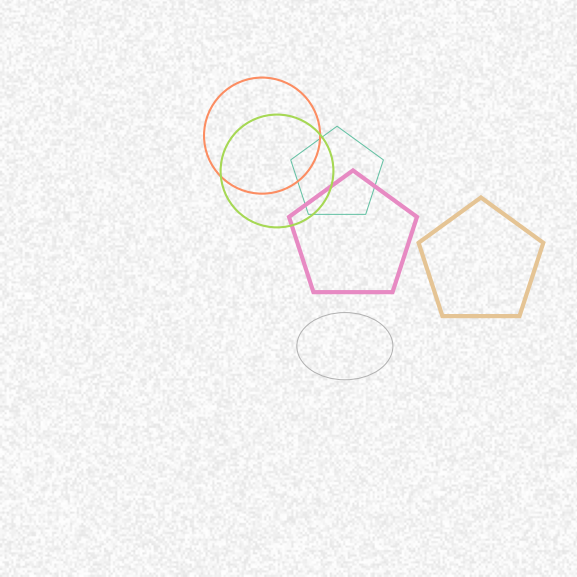[{"shape": "pentagon", "thickness": 0.5, "radius": 0.42, "center": [0.584, 0.696]}, {"shape": "circle", "thickness": 1, "radius": 0.5, "center": [0.454, 0.764]}, {"shape": "pentagon", "thickness": 2, "radius": 0.58, "center": [0.611, 0.588]}, {"shape": "circle", "thickness": 1, "radius": 0.49, "center": [0.48, 0.703]}, {"shape": "pentagon", "thickness": 2, "radius": 0.57, "center": [0.833, 0.544]}, {"shape": "oval", "thickness": 0.5, "radius": 0.42, "center": [0.597, 0.4]}]